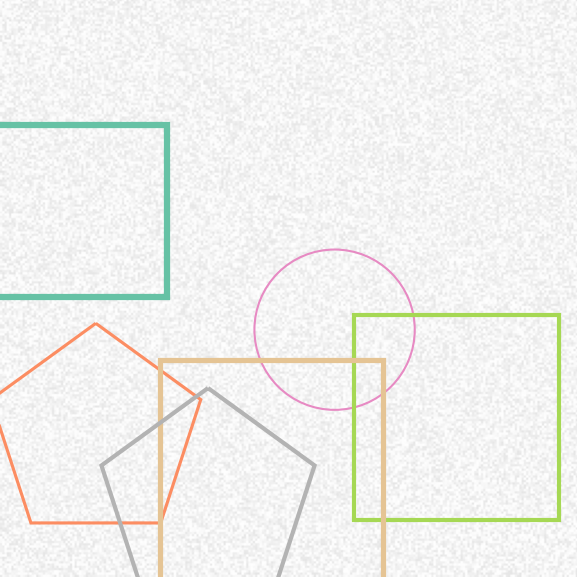[{"shape": "square", "thickness": 3, "radius": 0.74, "center": [0.141, 0.634]}, {"shape": "pentagon", "thickness": 1.5, "radius": 0.96, "center": [0.166, 0.248]}, {"shape": "circle", "thickness": 1, "radius": 0.69, "center": [0.579, 0.428]}, {"shape": "square", "thickness": 2, "radius": 0.89, "center": [0.791, 0.276]}, {"shape": "square", "thickness": 2.5, "radius": 0.97, "center": [0.47, 0.182]}, {"shape": "pentagon", "thickness": 2, "radius": 0.97, "center": [0.36, 0.133]}]